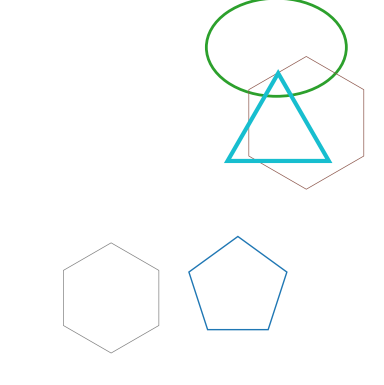[{"shape": "pentagon", "thickness": 1, "radius": 0.67, "center": [0.618, 0.252]}, {"shape": "oval", "thickness": 2, "radius": 0.91, "center": [0.718, 0.877]}, {"shape": "hexagon", "thickness": 0.5, "radius": 0.86, "center": [0.796, 0.681]}, {"shape": "hexagon", "thickness": 0.5, "radius": 0.72, "center": [0.289, 0.226]}, {"shape": "triangle", "thickness": 3, "radius": 0.76, "center": [0.723, 0.658]}]